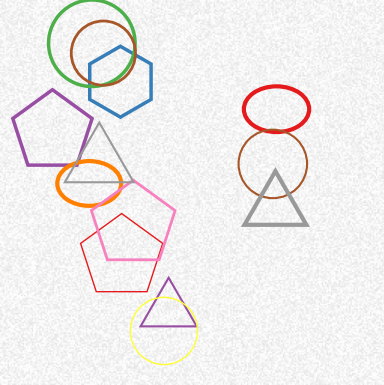[{"shape": "oval", "thickness": 3, "radius": 0.42, "center": [0.718, 0.716]}, {"shape": "pentagon", "thickness": 1, "radius": 0.56, "center": [0.316, 0.333]}, {"shape": "hexagon", "thickness": 2.5, "radius": 0.46, "center": [0.313, 0.788]}, {"shape": "circle", "thickness": 2.5, "radius": 0.56, "center": [0.239, 0.888]}, {"shape": "pentagon", "thickness": 2.5, "radius": 0.54, "center": [0.136, 0.659]}, {"shape": "triangle", "thickness": 1.5, "radius": 0.42, "center": [0.438, 0.194]}, {"shape": "oval", "thickness": 3, "radius": 0.42, "center": [0.232, 0.523]}, {"shape": "circle", "thickness": 1, "radius": 0.44, "center": [0.426, 0.14]}, {"shape": "circle", "thickness": 2, "radius": 0.42, "center": [0.269, 0.862]}, {"shape": "circle", "thickness": 1.5, "radius": 0.44, "center": [0.709, 0.574]}, {"shape": "pentagon", "thickness": 2, "radius": 0.57, "center": [0.346, 0.418]}, {"shape": "triangle", "thickness": 1.5, "radius": 0.52, "center": [0.258, 0.578]}, {"shape": "triangle", "thickness": 3, "radius": 0.46, "center": [0.715, 0.463]}]